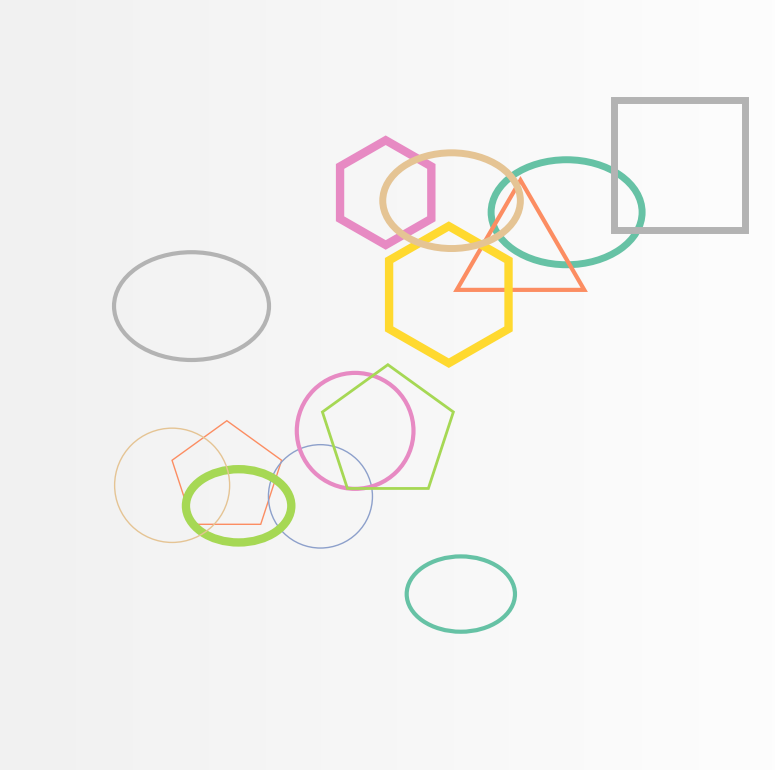[{"shape": "oval", "thickness": 2.5, "radius": 0.49, "center": [0.731, 0.724]}, {"shape": "oval", "thickness": 1.5, "radius": 0.35, "center": [0.595, 0.228]}, {"shape": "pentagon", "thickness": 0.5, "radius": 0.37, "center": [0.293, 0.379]}, {"shape": "triangle", "thickness": 1.5, "radius": 0.47, "center": [0.672, 0.671]}, {"shape": "circle", "thickness": 0.5, "radius": 0.34, "center": [0.413, 0.355]}, {"shape": "circle", "thickness": 1.5, "radius": 0.38, "center": [0.458, 0.44]}, {"shape": "hexagon", "thickness": 3, "radius": 0.34, "center": [0.498, 0.75]}, {"shape": "oval", "thickness": 3, "radius": 0.34, "center": [0.308, 0.343]}, {"shape": "pentagon", "thickness": 1, "radius": 0.44, "center": [0.501, 0.438]}, {"shape": "hexagon", "thickness": 3, "radius": 0.44, "center": [0.579, 0.617]}, {"shape": "oval", "thickness": 2.5, "radius": 0.44, "center": [0.583, 0.739]}, {"shape": "circle", "thickness": 0.5, "radius": 0.37, "center": [0.222, 0.37]}, {"shape": "oval", "thickness": 1.5, "radius": 0.5, "center": [0.247, 0.602]}, {"shape": "square", "thickness": 2.5, "radius": 0.42, "center": [0.877, 0.786]}]